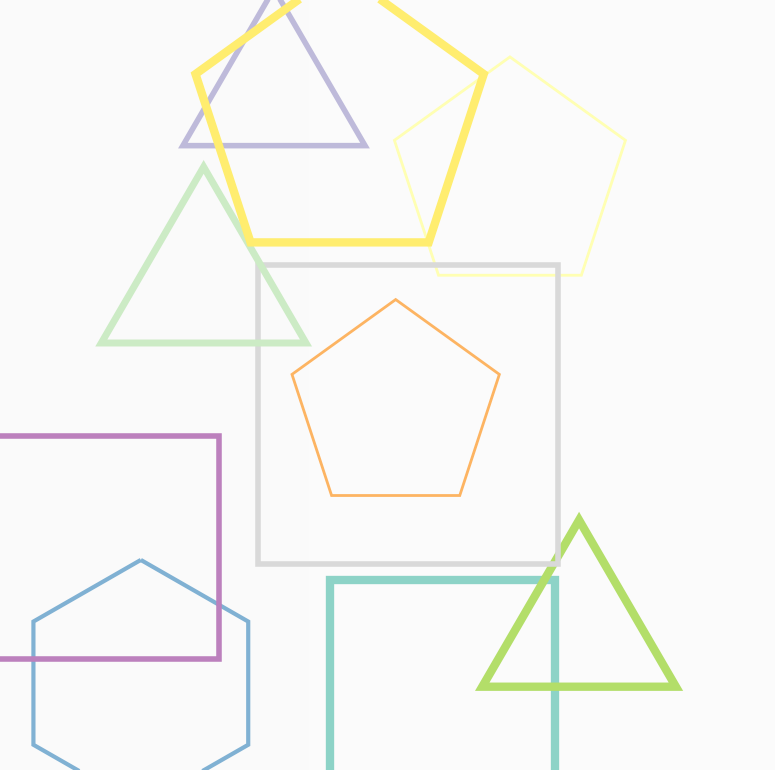[{"shape": "square", "thickness": 3, "radius": 0.72, "center": [0.571, 0.103]}, {"shape": "pentagon", "thickness": 1, "radius": 0.78, "center": [0.658, 0.769]}, {"shape": "triangle", "thickness": 2, "radius": 0.68, "center": [0.354, 0.879]}, {"shape": "hexagon", "thickness": 1.5, "radius": 0.8, "center": [0.182, 0.113]}, {"shape": "pentagon", "thickness": 1, "radius": 0.7, "center": [0.511, 0.47]}, {"shape": "triangle", "thickness": 3, "radius": 0.72, "center": [0.747, 0.18]}, {"shape": "square", "thickness": 2, "radius": 0.97, "center": [0.526, 0.461]}, {"shape": "square", "thickness": 2, "radius": 0.73, "center": [0.138, 0.289]}, {"shape": "triangle", "thickness": 2.5, "radius": 0.76, "center": [0.263, 0.631]}, {"shape": "pentagon", "thickness": 3, "radius": 0.98, "center": [0.438, 0.843]}]